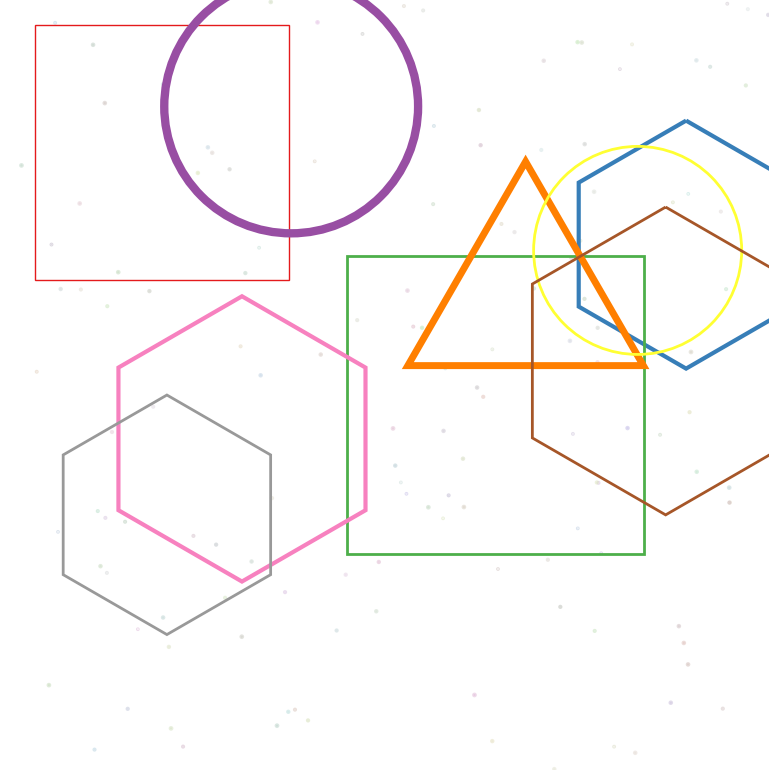[{"shape": "square", "thickness": 0.5, "radius": 0.83, "center": [0.21, 0.802]}, {"shape": "hexagon", "thickness": 1.5, "radius": 0.81, "center": [0.891, 0.682]}, {"shape": "square", "thickness": 1, "radius": 0.96, "center": [0.643, 0.474]}, {"shape": "circle", "thickness": 3, "radius": 0.82, "center": [0.378, 0.862]}, {"shape": "triangle", "thickness": 2.5, "radius": 0.88, "center": [0.683, 0.613]}, {"shape": "circle", "thickness": 1, "radius": 0.68, "center": [0.828, 0.675]}, {"shape": "hexagon", "thickness": 1, "radius": 1.0, "center": [0.864, 0.531]}, {"shape": "hexagon", "thickness": 1.5, "radius": 0.93, "center": [0.314, 0.43]}, {"shape": "hexagon", "thickness": 1, "radius": 0.78, "center": [0.217, 0.331]}]